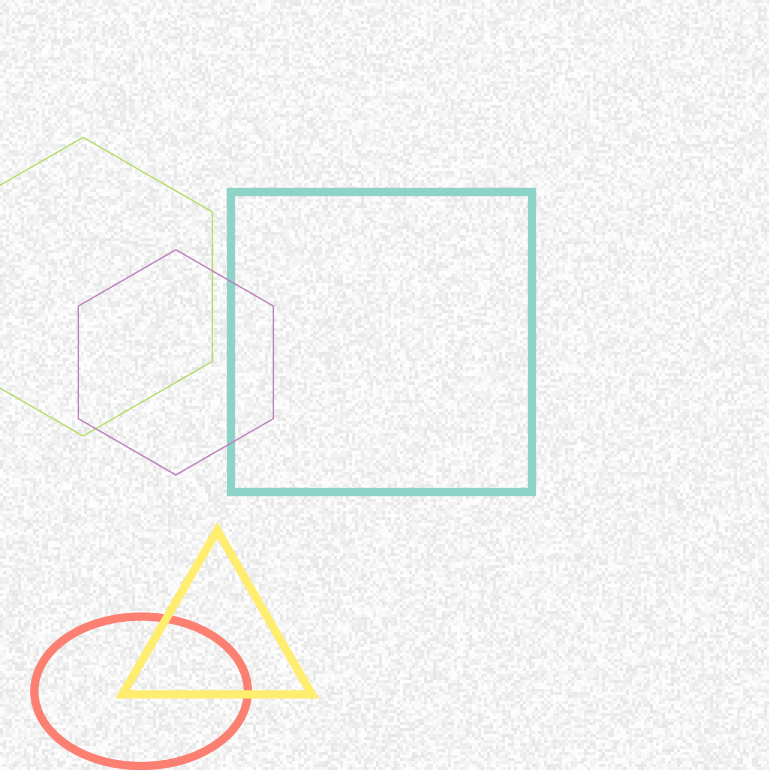[{"shape": "square", "thickness": 3, "radius": 0.98, "center": [0.495, 0.556]}, {"shape": "oval", "thickness": 3, "radius": 0.69, "center": [0.183, 0.102]}, {"shape": "hexagon", "thickness": 0.5, "radius": 0.97, "center": [0.108, 0.628]}, {"shape": "hexagon", "thickness": 0.5, "radius": 0.73, "center": [0.228, 0.529]}, {"shape": "triangle", "thickness": 3, "radius": 0.71, "center": [0.282, 0.169]}]